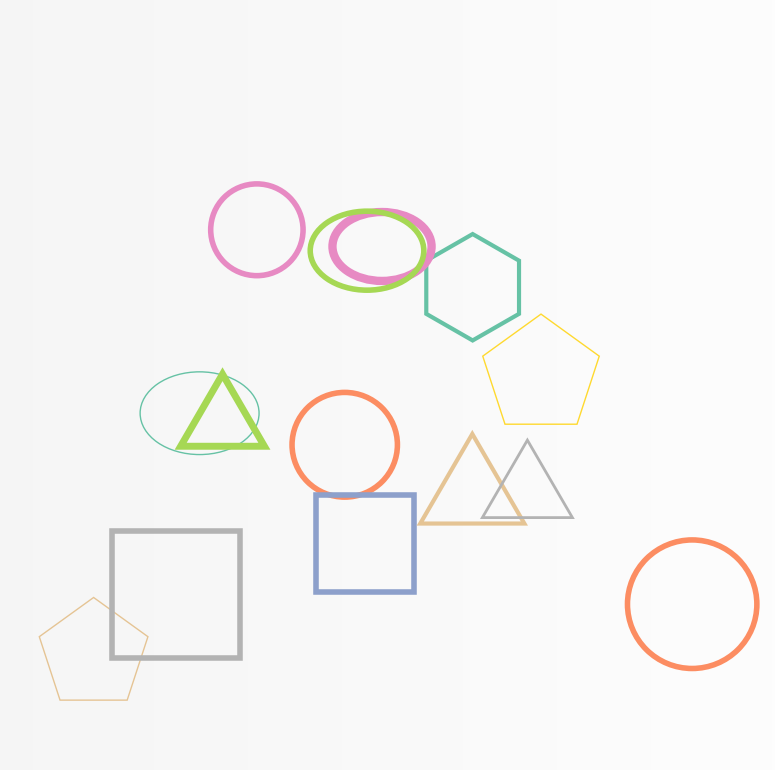[{"shape": "oval", "thickness": 0.5, "radius": 0.38, "center": [0.258, 0.463]}, {"shape": "hexagon", "thickness": 1.5, "radius": 0.35, "center": [0.61, 0.627]}, {"shape": "circle", "thickness": 2, "radius": 0.34, "center": [0.445, 0.422]}, {"shape": "circle", "thickness": 2, "radius": 0.42, "center": [0.893, 0.215]}, {"shape": "square", "thickness": 2, "radius": 0.32, "center": [0.471, 0.294]}, {"shape": "oval", "thickness": 3, "radius": 0.32, "center": [0.493, 0.68]}, {"shape": "circle", "thickness": 2, "radius": 0.3, "center": [0.331, 0.702]}, {"shape": "oval", "thickness": 2, "radius": 0.37, "center": [0.474, 0.674]}, {"shape": "triangle", "thickness": 2.5, "radius": 0.31, "center": [0.287, 0.452]}, {"shape": "pentagon", "thickness": 0.5, "radius": 0.4, "center": [0.698, 0.513]}, {"shape": "triangle", "thickness": 1.5, "radius": 0.39, "center": [0.609, 0.359]}, {"shape": "pentagon", "thickness": 0.5, "radius": 0.37, "center": [0.121, 0.15]}, {"shape": "square", "thickness": 2, "radius": 0.41, "center": [0.228, 0.228]}, {"shape": "triangle", "thickness": 1, "radius": 0.34, "center": [0.68, 0.361]}]